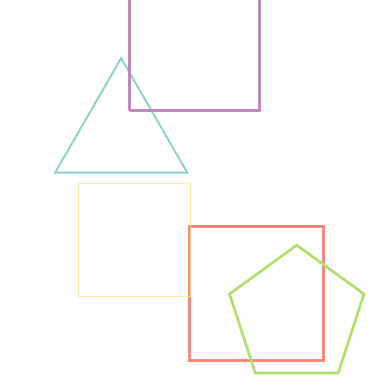[{"shape": "triangle", "thickness": 1.5, "radius": 0.99, "center": [0.315, 0.651]}, {"shape": "square", "thickness": 2, "radius": 0.87, "center": [0.665, 0.239]}, {"shape": "pentagon", "thickness": 2, "radius": 0.92, "center": [0.771, 0.18]}, {"shape": "square", "thickness": 2, "radius": 0.85, "center": [0.504, 0.885]}, {"shape": "square", "thickness": 0.5, "radius": 0.73, "center": [0.348, 0.379]}]